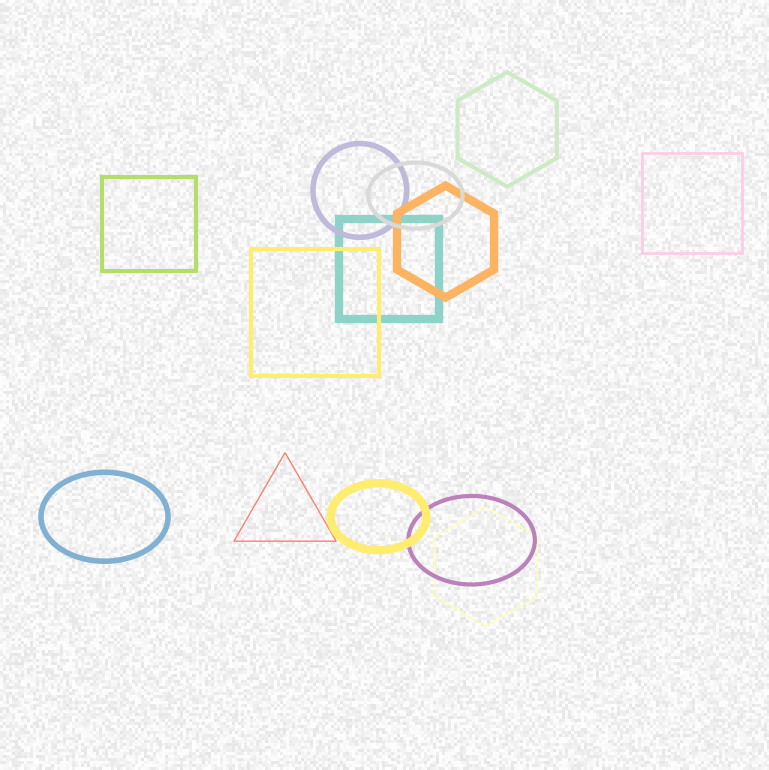[{"shape": "square", "thickness": 3, "radius": 0.33, "center": [0.505, 0.65]}, {"shape": "hexagon", "thickness": 0.5, "radius": 0.39, "center": [0.631, 0.264]}, {"shape": "circle", "thickness": 2, "radius": 0.3, "center": [0.467, 0.753]}, {"shape": "triangle", "thickness": 0.5, "radius": 0.38, "center": [0.37, 0.335]}, {"shape": "oval", "thickness": 2, "radius": 0.41, "center": [0.136, 0.329]}, {"shape": "hexagon", "thickness": 3, "radius": 0.36, "center": [0.579, 0.686]}, {"shape": "square", "thickness": 1.5, "radius": 0.3, "center": [0.194, 0.709]}, {"shape": "square", "thickness": 1, "radius": 0.33, "center": [0.899, 0.737]}, {"shape": "oval", "thickness": 1.5, "radius": 0.31, "center": [0.539, 0.746]}, {"shape": "oval", "thickness": 1.5, "radius": 0.41, "center": [0.612, 0.298]}, {"shape": "hexagon", "thickness": 1.5, "radius": 0.37, "center": [0.659, 0.832]}, {"shape": "oval", "thickness": 3, "radius": 0.31, "center": [0.492, 0.329]}, {"shape": "square", "thickness": 1.5, "radius": 0.41, "center": [0.409, 0.594]}]